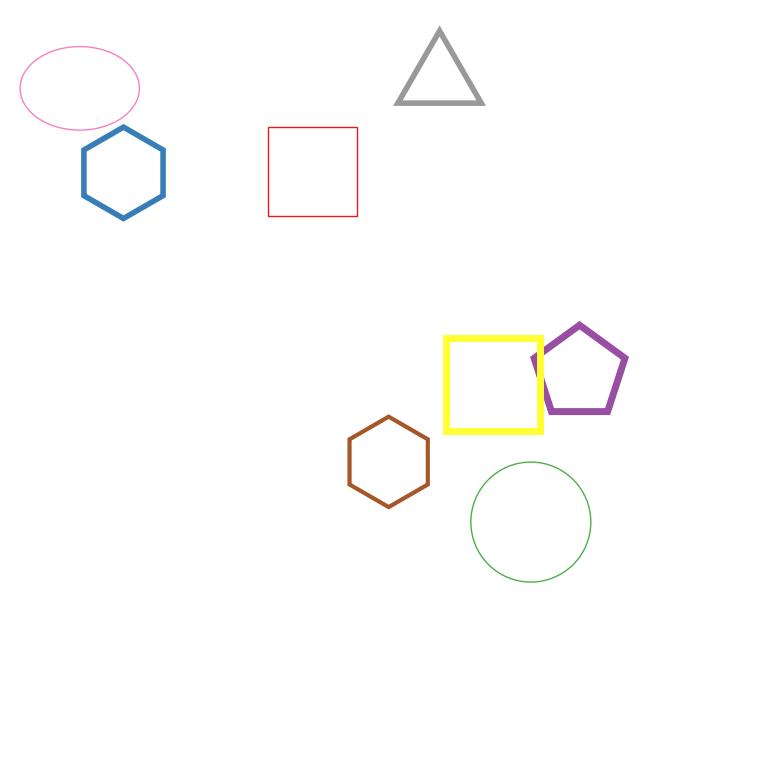[{"shape": "square", "thickness": 0.5, "radius": 0.29, "center": [0.406, 0.777]}, {"shape": "hexagon", "thickness": 2, "radius": 0.3, "center": [0.16, 0.776]}, {"shape": "circle", "thickness": 0.5, "radius": 0.39, "center": [0.689, 0.322]}, {"shape": "pentagon", "thickness": 2.5, "radius": 0.31, "center": [0.753, 0.516]}, {"shape": "square", "thickness": 2.5, "radius": 0.3, "center": [0.64, 0.501]}, {"shape": "hexagon", "thickness": 1.5, "radius": 0.29, "center": [0.505, 0.4]}, {"shape": "oval", "thickness": 0.5, "radius": 0.39, "center": [0.104, 0.885]}, {"shape": "triangle", "thickness": 2, "radius": 0.31, "center": [0.571, 0.897]}]